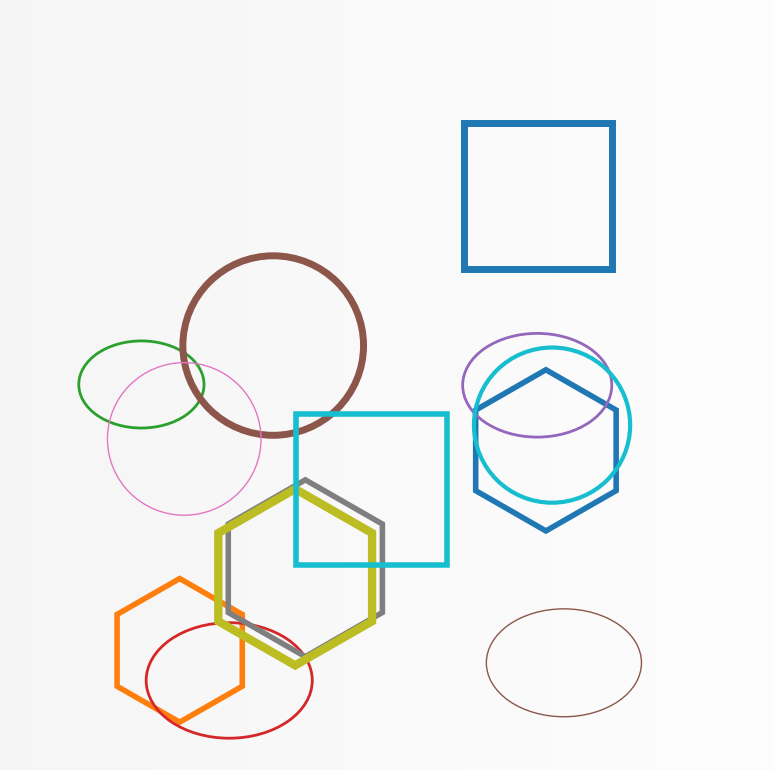[{"shape": "square", "thickness": 2.5, "radius": 0.48, "center": [0.694, 0.746]}, {"shape": "hexagon", "thickness": 2, "radius": 0.52, "center": [0.704, 0.415]}, {"shape": "hexagon", "thickness": 2, "radius": 0.47, "center": [0.232, 0.155]}, {"shape": "oval", "thickness": 1, "radius": 0.4, "center": [0.182, 0.501]}, {"shape": "oval", "thickness": 1, "radius": 0.54, "center": [0.296, 0.116]}, {"shape": "oval", "thickness": 1, "radius": 0.48, "center": [0.693, 0.5]}, {"shape": "circle", "thickness": 2.5, "radius": 0.58, "center": [0.353, 0.551]}, {"shape": "oval", "thickness": 0.5, "radius": 0.5, "center": [0.728, 0.139]}, {"shape": "circle", "thickness": 0.5, "radius": 0.5, "center": [0.238, 0.43]}, {"shape": "hexagon", "thickness": 2, "radius": 0.57, "center": [0.394, 0.262]}, {"shape": "hexagon", "thickness": 3, "radius": 0.57, "center": [0.381, 0.25]}, {"shape": "square", "thickness": 2, "radius": 0.49, "center": [0.479, 0.365]}, {"shape": "circle", "thickness": 1.5, "radius": 0.5, "center": [0.712, 0.448]}]